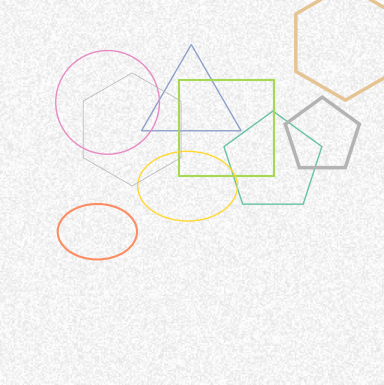[{"shape": "pentagon", "thickness": 1, "radius": 0.67, "center": [0.709, 0.578]}, {"shape": "oval", "thickness": 1.5, "radius": 0.52, "center": [0.253, 0.398]}, {"shape": "triangle", "thickness": 1, "radius": 0.75, "center": [0.497, 0.735]}, {"shape": "circle", "thickness": 1, "radius": 0.67, "center": [0.279, 0.734]}, {"shape": "square", "thickness": 1.5, "radius": 0.62, "center": [0.589, 0.668]}, {"shape": "oval", "thickness": 1, "radius": 0.65, "center": [0.487, 0.516]}, {"shape": "hexagon", "thickness": 2.5, "radius": 0.75, "center": [0.898, 0.889]}, {"shape": "pentagon", "thickness": 2.5, "radius": 0.51, "center": [0.837, 0.646]}, {"shape": "hexagon", "thickness": 0.5, "radius": 0.73, "center": [0.343, 0.664]}]